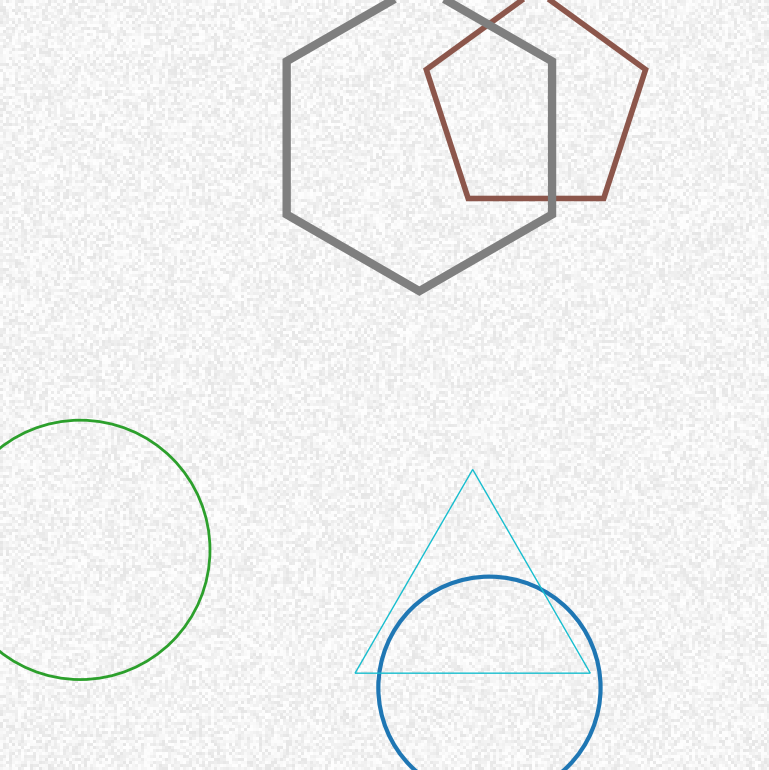[{"shape": "circle", "thickness": 1.5, "radius": 0.72, "center": [0.636, 0.107]}, {"shape": "circle", "thickness": 1, "radius": 0.84, "center": [0.104, 0.286]}, {"shape": "pentagon", "thickness": 2, "radius": 0.75, "center": [0.696, 0.863]}, {"shape": "hexagon", "thickness": 3, "radius": 0.99, "center": [0.545, 0.821]}, {"shape": "triangle", "thickness": 0.5, "radius": 0.88, "center": [0.614, 0.214]}]